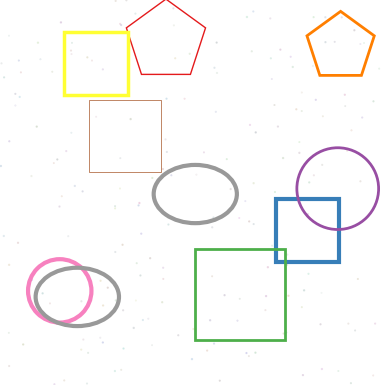[{"shape": "pentagon", "thickness": 1, "radius": 0.54, "center": [0.431, 0.894]}, {"shape": "square", "thickness": 3, "radius": 0.41, "center": [0.799, 0.402]}, {"shape": "square", "thickness": 2, "radius": 0.59, "center": [0.624, 0.235]}, {"shape": "circle", "thickness": 2, "radius": 0.53, "center": [0.877, 0.51]}, {"shape": "pentagon", "thickness": 2, "radius": 0.46, "center": [0.885, 0.879]}, {"shape": "square", "thickness": 2.5, "radius": 0.41, "center": [0.25, 0.834]}, {"shape": "square", "thickness": 0.5, "radius": 0.47, "center": [0.326, 0.647]}, {"shape": "circle", "thickness": 3, "radius": 0.41, "center": [0.155, 0.244]}, {"shape": "oval", "thickness": 3, "radius": 0.54, "center": [0.507, 0.496]}, {"shape": "oval", "thickness": 3, "radius": 0.54, "center": [0.201, 0.229]}]